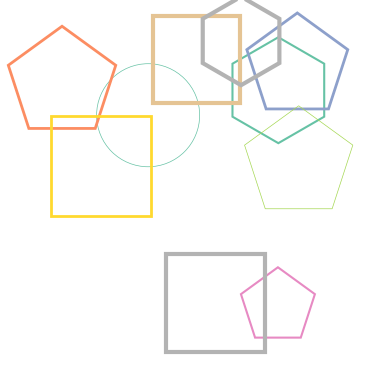[{"shape": "circle", "thickness": 0.5, "radius": 0.67, "center": [0.385, 0.701]}, {"shape": "hexagon", "thickness": 1.5, "radius": 0.69, "center": [0.723, 0.766]}, {"shape": "pentagon", "thickness": 2, "radius": 0.73, "center": [0.161, 0.785]}, {"shape": "pentagon", "thickness": 2, "radius": 0.69, "center": [0.772, 0.829]}, {"shape": "pentagon", "thickness": 1.5, "radius": 0.5, "center": [0.722, 0.205]}, {"shape": "pentagon", "thickness": 0.5, "radius": 0.74, "center": [0.776, 0.577]}, {"shape": "square", "thickness": 2, "radius": 0.65, "center": [0.263, 0.568]}, {"shape": "square", "thickness": 3, "radius": 0.57, "center": [0.51, 0.845]}, {"shape": "square", "thickness": 3, "radius": 0.64, "center": [0.56, 0.213]}, {"shape": "hexagon", "thickness": 3, "radius": 0.57, "center": [0.626, 0.894]}]